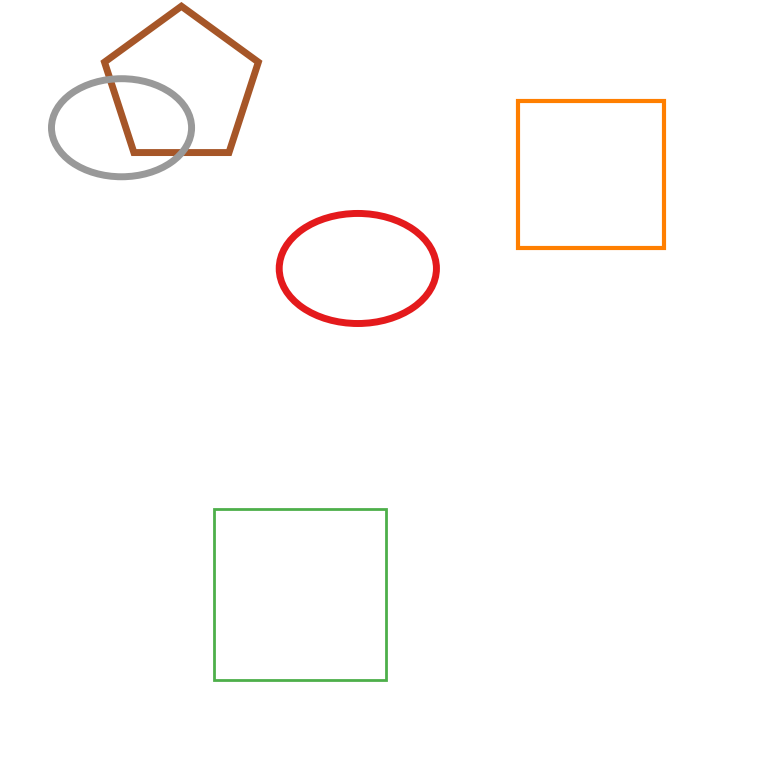[{"shape": "oval", "thickness": 2.5, "radius": 0.51, "center": [0.465, 0.651]}, {"shape": "square", "thickness": 1, "radius": 0.56, "center": [0.39, 0.228]}, {"shape": "square", "thickness": 1.5, "radius": 0.48, "center": [0.768, 0.773]}, {"shape": "pentagon", "thickness": 2.5, "radius": 0.53, "center": [0.236, 0.887]}, {"shape": "oval", "thickness": 2.5, "radius": 0.45, "center": [0.158, 0.834]}]